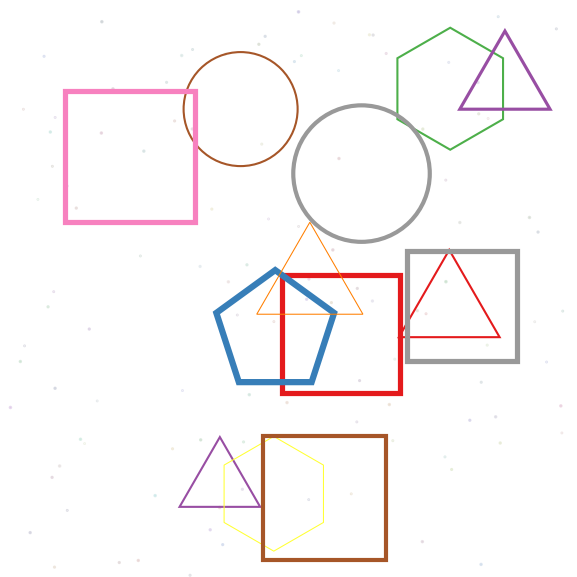[{"shape": "square", "thickness": 2.5, "radius": 0.51, "center": [0.591, 0.421]}, {"shape": "triangle", "thickness": 1, "radius": 0.5, "center": [0.778, 0.466]}, {"shape": "pentagon", "thickness": 3, "radius": 0.54, "center": [0.477, 0.424]}, {"shape": "hexagon", "thickness": 1, "radius": 0.53, "center": [0.78, 0.845]}, {"shape": "triangle", "thickness": 1.5, "radius": 0.45, "center": [0.874, 0.855]}, {"shape": "triangle", "thickness": 1, "radius": 0.4, "center": [0.381, 0.162]}, {"shape": "triangle", "thickness": 0.5, "radius": 0.53, "center": [0.537, 0.508]}, {"shape": "hexagon", "thickness": 0.5, "radius": 0.5, "center": [0.474, 0.144]}, {"shape": "square", "thickness": 2, "radius": 0.53, "center": [0.562, 0.137]}, {"shape": "circle", "thickness": 1, "radius": 0.49, "center": [0.417, 0.81]}, {"shape": "square", "thickness": 2.5, "radius": 0.56, "center": [0.225, 0.728]}, {"shape": "square", "thickness": 2.5, "radius": 0.48, "center": [0.8, 0.469]}, {"shape": "circle", "thickness": 2, "radius": 0.59, "center": [0.626, 0.699]}]